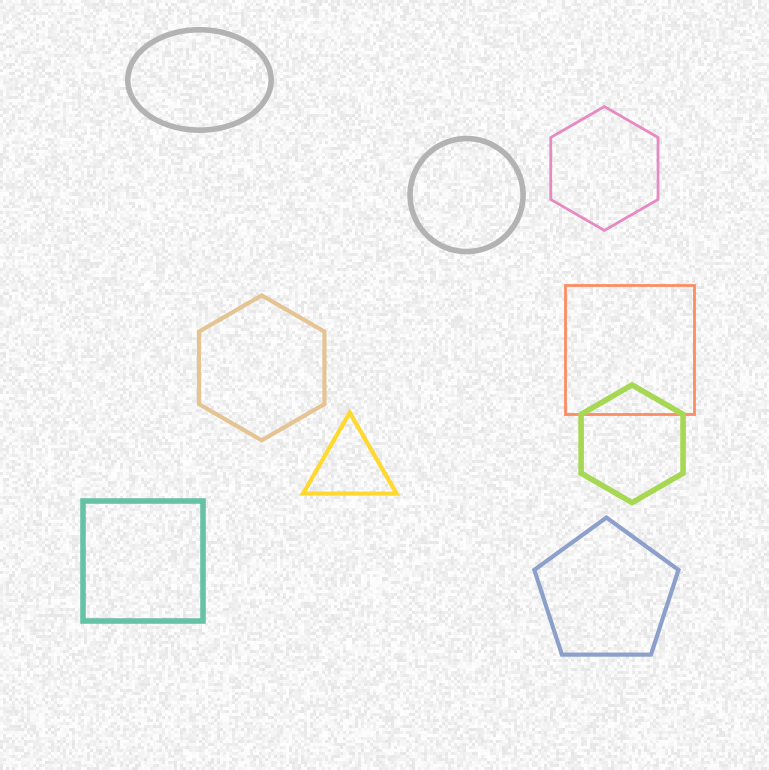[{"shape": "square", "thickness": 2, "radius": 0.39, "center": [0.186, 0.271]}, {"shape": "square", "thickness": 1, "radius": 0.42, "center": [0.817, 0.546]}, {"shape": "pentagon", "thickness": 1.5, "radius": 0.49, "center": [0.788, 0.229]}, {"shape": "hexagon", "thickness": 1, "radius": 0.4, "center": [0.785, 0.781]}, {"shape": "hexagon", "thickness": 2, "radius": 0.38, "center": [0.821, 0.424]}, {"shape": "triangle", "thickness": 1.5, "radius": 0.35, "center": [0.454, 0.394]}, {"shape": "hexagon", "thickness": 1.5, "radius": 0.47, "center": [0.34, 0.522]}, {"shape": "oval", "thickness": 2, "radius": 0.47, "center": [0.259, 0.896]}, {"shape": "circle", "thickness": 2, "radius": 0.37, "center": [0.606, 0.747]}]